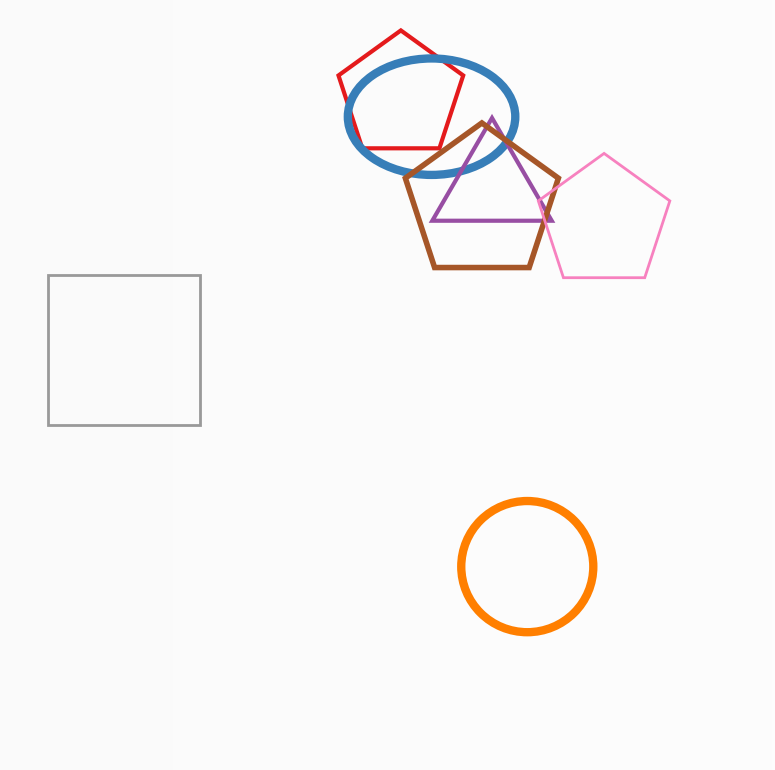[{"shape": "pentagon", "thickness": 1.5, "radius": 0.42, "center": [0.517, 0.876]}, {"shape": "oval", "thickness": 3, "radius": 0.54, "center": [0.557, 0.848]}, {"shape": "triangle", "thickness": 1.5, "radius": 0.44, "center": [0.635, 0.758]}, {"shape": "circle", "thickness": 3, "radius": 0.43, "center": [0.68, 0.264]}, {"shape": "pentagon", "thickness": 2, "radius": 0.52, "center": [0.622, 0.737]}, {"shape": "pentagon", "thickness": 1, "radius": 0.45, "center": [0.779, 0.712]}, {"shape": "square", "thickness": 1, "radius": 0.49, "center": [0.16, 0.545]}]